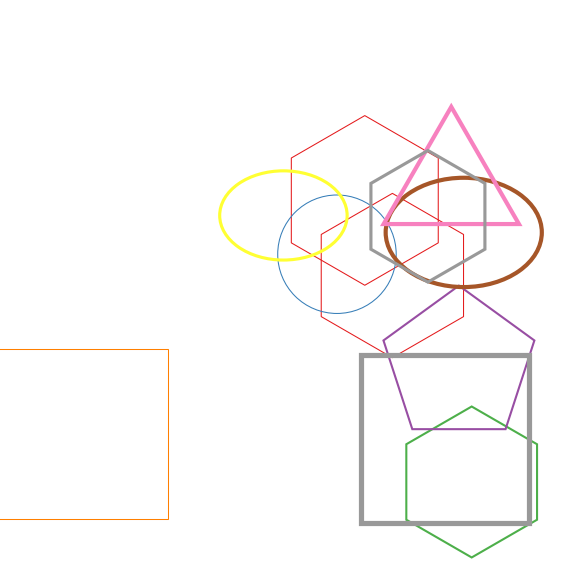[{"shape": "hexagon", "thickness": 0.5, "radius": 0.71, "center": [0.679, 0.522]}, {"shape": "hexagon", "thickness": 0.5, "radius": 0.73, "center": [0.632, 0.652]}, {"shape": "circle", "thickness": 0.5, "radius": 0.51, "center": [0.583, 0.559]}, {"shape": "hexagon", "thickness": 1, "radius": 0.65, "center": [0.817, 0.165]}, {"shape": "pentagon", "thickness": 1, "radius": 0.69, "center": [0.795, 0.367]}, {"shape": "square", "thickness": 0.5, "radius": 0.73, "center": [0.144, 0.248]}, {"shape": "oval", "thickness": 1.5, "radius": 0.55, "center": [0.491, 0.626]}, {"shape": "oval", "thickness": 2, "radius": 0.68, "center": [0.803, 0.597]}, {"shape": "triangle", "thickness": 2, "radius": 0.68, "center": [0.781, 0.679]}, {"shape": "hexagon", "thickness": 1.5, "radius": 0.57, "center": [0.741, 0.625]}, {"shape": "square", "thickness": 2.5, "radius": 0.73, "center": [0.77, 0.239]}]